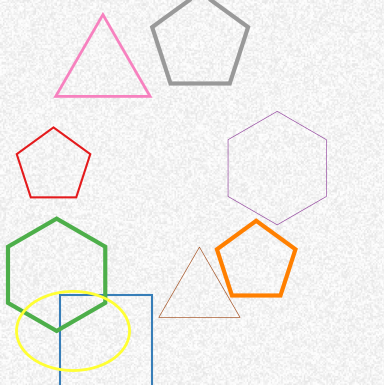[{"shape": "pentagon", "thickness": 1.5, "radius": 0.5, "center": [0.139, 0.569]}, {"shape": "square", "thickness": 1.5, "radius": 0.6, "center": [0.276, 0.115]}, {"shape": "hexagon", "thickness": 3, "radius": 0.73, "center": [0.147, 0.286]}, {"shape": "hexagon", "thickness": 0.5, "radius": 0.74, "center": [0.72, 0.563]}, {"shape": "pentagon", "thickness": 3, "radius": 0.54, "center": [0.665, 0.319]}, {"shape": "oval", "thickness": 2, "radius": 0.73, "center": [0.19, 0.14]}, {"shape": "triangle", "thickness": 0.5, "radius": 0.61, "center": [0.518, 0.236]}, {"shape": "triangle", "thickness": 2, "radius": 0.71, "center": [0.267, 0.82]}, {"shape": "pentagon", "thickness": 3, "radius": 0.65, "center": [0.52, 0.889]}]